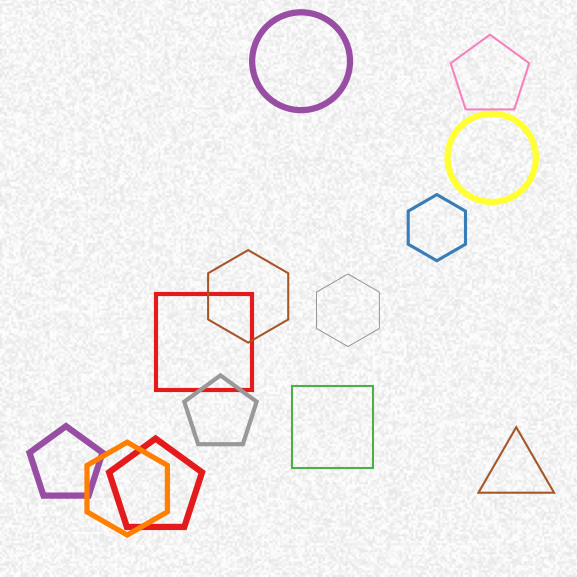[{"shape": "square", "thickness": 2, "radius": 0.41, "center": [0.353, 0.406]}, {"shape": "pentagon", "thickness": 3, "radius": 0.42, "center": [0.269, 0.155]}, {"shape": "hexagon", "thickness": 1.5, "radius": 0.29, "center": [0.756, 0.605]}, {"shape": "square", "thickness": 1, "radius": 0.35, "center": [0.576, 0.26]}, {"shape": "pentagon", "thickness": 3, "radius": 0.33, "center": [0.114, 0.195]}, {"shape": "circle", "thickness": 3, "radius": 0.42, "center": [0.521, 0.893]}, {"shape": "hexagon", "thickness": 2.5, "radius": 0.4, "center": [0.22, 0.153]}, {"shape": "circle", "thickness": 3, "radius": 0.38, "center": [0.851, 0.726]}, {"shape": "triangle", "thickness": 1, "radius": 0.38, "center": [0.894, 0.184]}, {"shape": "hexagon", "thickness": 1, "radius": 0.4, "center": [0.43, 0.486]}, {"shape": "pentagon", "thickness": 1, "radius": 0.36, "center": [0.848, 0.868]}, {"shape": "pentagon", "thickness": 2, "radius": 0.33, "center": [0.382, 0.283]}, {"shape": "hexagon", "thickness": 0.5, "radius": 0.31, "center": [0.602, 0.462]}]